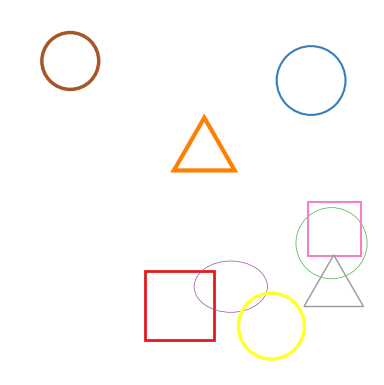[{"shape": "square", "thickness": 2, "radius": 0.45, "center": [0.467, 0.207]}, {"shape": "circle", "thickness": 1.5, "radius": 0.45, "center": [0.808, 0.791]}, {"shape": "circle", "thickness": 0.5, "radius": 0.46, "center": [0.861, 0.368]}, {"shape": "oval", "thickness": 0.5, "radius": 0.48, "center": [0.599, 0.255]}, {"shape": "triangle", "thickness": 3, "radius": 0.46, "center": [0.531, 0.603]}, {"shape": "circle", "thickness": 2.5, "radius": 0.43, "center": [0.705, 0.153]}, {"shape": "circle", "thickness": 2.5, "radius": 0.37, "center": [0.183, 0.842]}, {"shape": "square", "thickness": 1.5, "radius": 0.35, "center": [0.868, 0.405]}, {"shape": "triangle", "thickness": 1, "radius": 0.45, "center": [0.867, 0.249]}]